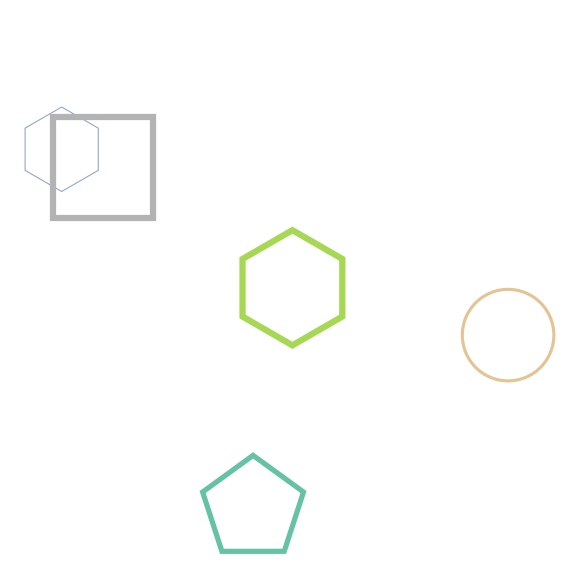[{"shape": "pentagon", "thickness": 2.5, "radius": 0.46, "center": [0.438, 0.119]}, {"shape": "hexagon", "thickness": 0.5, "radius": 0.37, "center": [0.107, 0.741]}, {"shape": "hexagon", "thickness": 3, "radius": 0.5, "center": [0.506, 0.501]}, {"shape": "circle", "thickness": 1.5, "radius": 0.4, "center": [0.88, 0.419]}, {"shape": "square", "thickness": 3, "radius": 0.43, "center": [0.178, 0.709]}]